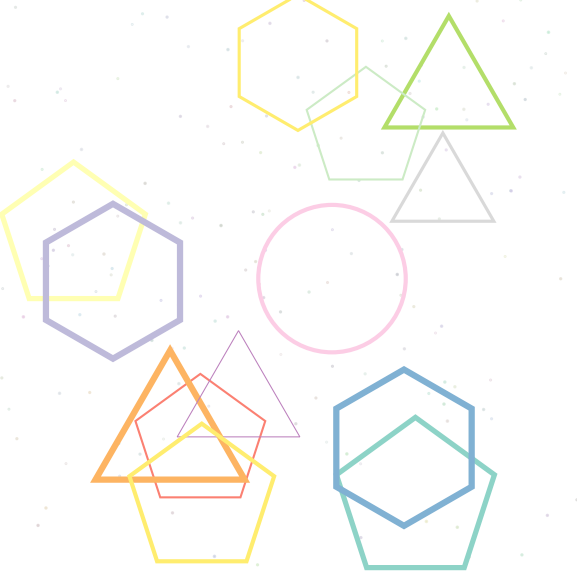[{"shape": "pentagon", "thickness": 2.5, "radius": 0.72, "center": [0.719, 0.133]}, {"shape": "pentagon", "thickness": 2.5, "radius": 0.65, "center": [0.127, 0.588]}, {"shape": "hexagon", "thickness": 3, "radius": 0.67, "center": [0.196, 0.512]}, {"shape": "pentagon", "thickness": 1, "radius": 0.59, "center": [0.347, 0.234]}, {"shape": "hexagon", "thickness": 3, "radius": 0.68, "center": [0.7, 0.224]}, {"shape": "triangle", "thickness": 3, "radius": 0.75, "center": [0.295, 0.243]}, {"shape": "triangle", "thickness": 2, "radius": 0.64, "center": [0.777, 0.843]}, {"shape": "circle", "thickness": 2, "radius": 0.64, "center": [0.575, 0.517]}, {"shape": "triangle", "thickness": 1.5, "radius": 0.51, "center": [0.767, 0.667]}, {"shape": "triangle", "thickness": 0.5, "radius": 0.61, "center": [0.413, 0.304]}, {"shape": "pentagon", "thickness": 1, "radius": 0.54, "center": [0.634, 0.776]}, {"shape": "hexagon", "thickness": 1.5, "radius": 0.59, "center": [0.516, 0.891]}, {"shape": "pentagon", "thickness": 2, "radius": 0.66, "center": [0.349, 0.134]}]